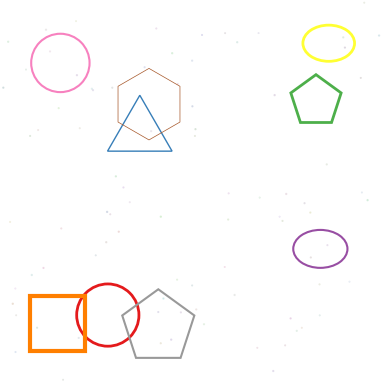[{"shape": "circle", "thickness": 2, "radius": 0.4, "center": [0.28, 0.182]}, {"shape": "triangle", "thickness": 1, "radius": 0.48, "center": [0.363, 0.656]}, {"shape": "pentagon", "thickness": 2, "radius": 0.34, "center": [0.821, 0.737]}, {"shape": "oval", "thickness": 1.5, "radius": 0.35, "center": [0.832, 0.354]}, {"shape": "square", "thickness": 3, "radius": 0.36, "center": [0.149, 0.159]}, {"shape": "oval", "thickness": 2, "radius": 0.34, "center": [0.854, 0.888]}, {"shape": "hexagon", "thickness": 0.5, "radius": 0.46, "center": [0.387, 0.729]}, {"shape": "circle", "thickness": 1.5, "radius": 0.38, "center": [0.157, 0.837]}, {"shape": "pentagon", "thickness": 1.5, "radius": 0.49, "center": [0.411, 0.15]}]